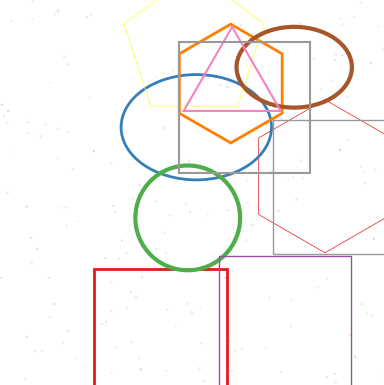[{"shape": "hexagon", "thickness": 0.5, "radius": 0.99, "center": [0.844, 0.542]}, {"shape": "square", "thickness": 2, "radius": 0.86, "center": [0.417, 0.129]}, {"shape": "oval", "thickness": 2, "radius": 0.98, "center": [0.51, 0.67]}, {"shape": "circle", "thickness": 3, "radius": 0.68, "center": [0.488, 0.434]}, {"shape": "square", "thickness": 1, "radius": 0.86, "center": [0.74, 0.164]}, {"shape": "hexagon", "thickness": 2, "radius": 0.77, "center": [0.599, 0.783]}, {"shape": "pentagon", "thickness": 0.5, "radius": 0.96, "center": [0.504, 0.879]}, {"shape": "oval", "thickness": 3, "radius": 0.75, "center": [0.764, 0.825]}, {"shape": "triangle", "thickness": 1.5, "radius": 0.73, "center": [0.603, 0.785]}, {"shape": "square", "thickness": 1.5, "radius": 0.85, "center": [0.635, 0.721]}, {"shape": "square", "thickness": 1, "radius": 0.87, "center": [0.883, 0.514]}]